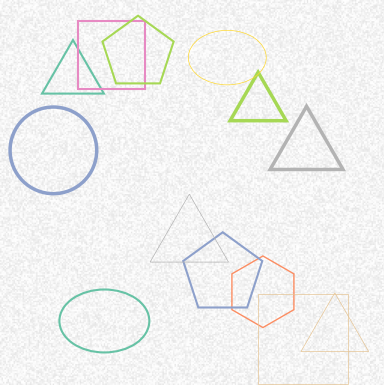[{"shape": "oval", "thickness": 1.5, "radius": 0.58, "center": [0.271, 0.166]}, {"shape": "triangle", "thickness": 1.5, "radius": 0.46, "center": [0.19, 0.803]}, {"shape": "hexagon", "thickness": 1, "radius": 0.46, "center": [0.683, 0.242]}, {"shape": "circle", "thickness": 2.5, "radius": 0.56, "center": [0.139, 0.609]}, {"shape": "pentagon", "thickness": 1.5, "radius": 0.54, "center": [0.579, 0.289]}, {"shape": "square", "thickness": 1.5, "radius": 0.44, "center": [0.289, 0.857]}, {"shape": "pentagon", "thickness": 1.5, "radius": 0.49, "center": [0.359, 0.862]}, {"shape": "triangle", "thickness": 2.5, "radius": 0.42, "center": [0.67, 0.728]}, {"shape": "oval", "thickness": 0.5, "radius": 0.51, "center": [0.59, 0.85]}, {"shape": "triangle", "thickness": 0.5, "radius": 0.51, "center": [0.87, 0.138]}, {"shape": "square", "thickness": 0.5, "radius": 0.58, "center": [0.787, 0.119]}, {"shape": "triangle", "thickness": 2.5, "radius": 0.55, "center": [0.796, 0.614]}, {"shape": "triangle", "thickness": 0.5, "radius": 0.59, "center": [0.492, 0.378]}]